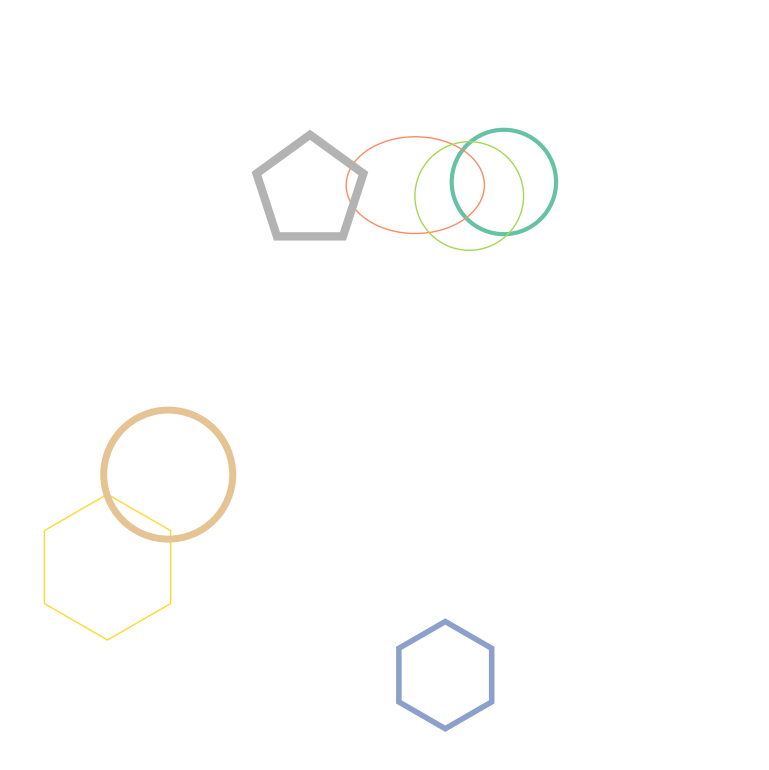[{"shape": "circle", "thickness": 1.5, "radius": 0.34, "center": [0.654, 0.764]}, {"shape": "oval", "thickness": 0.5, "radius": 0.45, "center": [0.539, 0.76]}, {"shape": "hexagon", "thickness": 2, "radius": 0.35, "center": [0.578, 0.123]}, {"shape": "circle", "thickness": 0.5, "radius": 0.35, "center": [0.609, 0.745]}, {"shape": "hexagon", "thickness": 0.5, "radius": 0.47, "center": [0.14, 0.264]}, {"shape": "circle", "thickness": 2.5, "radius": 0.42, "center": [0.218, 0.384]}, {"shape": "pentagon", "thickness": 3, "radius": 0.36, "center": [0.403, 0.752]}]